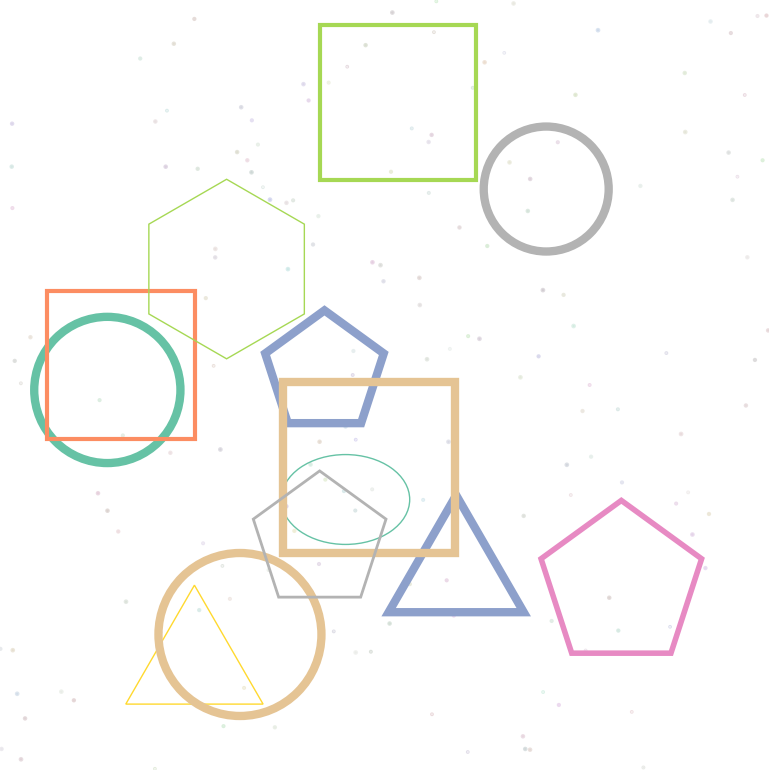[{"shape": "oval", "thickness": 0.5, "radius": 0.42, "center": [0.449, 0.351]}, {"shape": "circle", "thickness": 3, "radius": 0.47, "center": [0.139, 0.494]}, {"shape": "square", "thickness": 1.5, "radius": 0.48, "center": [0.157, 0.526]}, {"shape": "triangle", "thickness": 3, "radius": 0.51, "center": [0.592, 0.256]}, {"shape": "pentagon", "thickness": 3, "radius": 0.4, "center": [0.421, 0.516]}, {"shape": "pentagon", "thickness": 2, "radius": 0.55, "center": [0.807, 0.24]}, {"shape": "hexagon", "thickness": 0.5, "radius": 0.58, "center": [0.294, 0.651]}, {"shape": "square", "thickness": 1.5, "radius": 0.5, "center": [0.517, 0.867]}, {"shape": "triangle", "thickness": 0.5, "radius": 0.51, "center": [0.253, 0.137]}, {"shape": "square", "thickness": 3, "radius": 0.56, "center": [0.479, 0.393]}, {"shape": "circle", "thickness": 3, "radius": 0.53, "center": [0.312, 0.176]}, {"shape": "pentagon", "thickness": 1, "radius": 0.45, "center": [0.415, 0.298]}, {"shape": "circle", "thickness": 3, "radius": 0.41, "center": [0.709, 0.755]}]